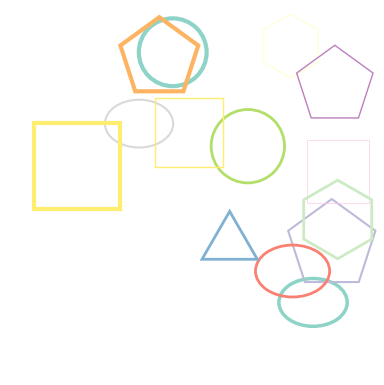[{"shape": "oval", "thickness": 2.5, "radius": 0.44, "center": [0.813, 0.215]}, {"shape": "circle", "thickness": 3, "radius": 0.44, "center": [0.449, 0.864]}, {"shape": "hexagon", "thickness": 0.5, "radius": 0.41, "center": [0.755, 0.881]}, {"shape": "pentagon", "thickness": 1.5, "radius": 0.6, "center": [0.862, 0.364]}, {"shape": "oval", "thickness": 2, "radius": 0.48, "center": [0.76, 0.296]}, {"shape": "triangle", "thickness": 2, "radius": 0.41, "center": [0.597, 0.368]}, {"shape": "pentagon", "thickness": 3, "radius": 0.53, "center": [0.414, 0.849]}, {"shape": "circle", "thickness": 2, "radius": 0.48, "center": [0.644, 0.62]}, {"shape": "square", "thickness": 0.5, "radius": 0.41, "center": [0.878, 0.555]}, {"shape": "oval", "thickness": 1.5, "radius": 0.44, "center": [0.361, 0.679]}, {"shape": "pentagon", "thickness": 1, "radius": 0.52, "center": [0.87, 0.778]}, {"shape": "hexagon", "thickness": 2, "radius": 0.51, "center": [0.877, 0.43]}, {"shape": "square", "thickness": 1, "radius": 0.44, "center": [0.49, 0.656]}, {"shape": "square", "thickness": 3, "radius": 0.56, "center": [0.199, 0.569]}]